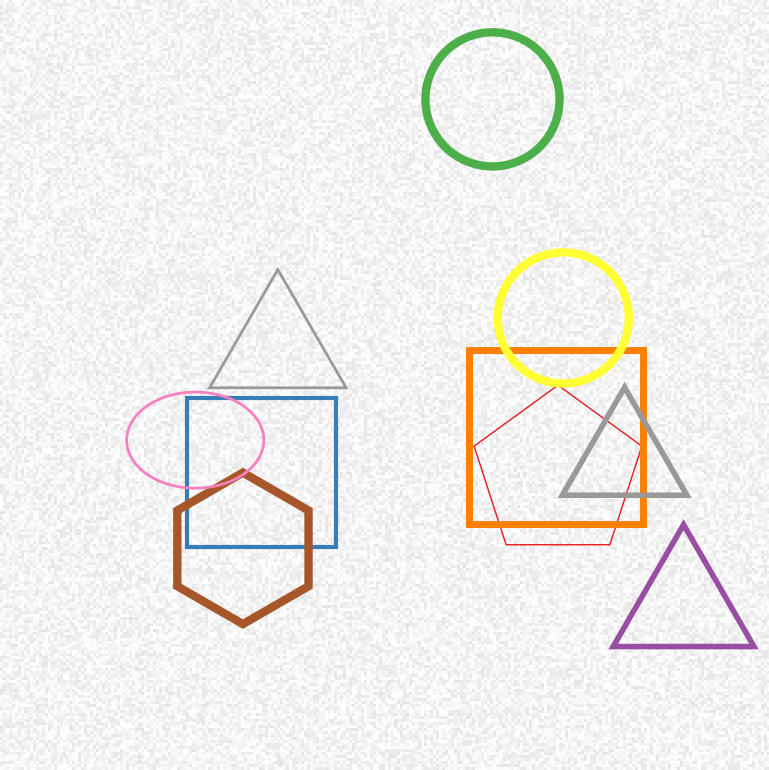[{"shape": "pentagon", "thickness": 0.5, "radius": 0.57, "center": [0.725, 0.385]}, {"shape": "square", "thickness": 1.5, "radius": 0.48, "center": [0.34, 0.387]}, {"shape": "circle", "thickness": 3, "radius": 0.44, "center": [0.64, 0.871]}, {"shape": "triangle", "thickness": 2, "radius": 0.53, "center": [0.888, 0.213]}, {"shape": "square", "thickness": 2.5, "radius": 0.57, "center": [0.722, 0.433]}, {"shape": "circle", "thickness": 3, "radius": 0.43, "center": [0.732, 0.587]}, {"shape": "hexagon", "thickness": 3, "radius": 0.49, "center": [0.315, 0.288]}, {"shape": "oval", "thickness": 1, "radius": 0.45, "center": [0.254, 0.428]}, {"shape": "triangle", "thickness": 1, "radius": 0.51, "center": [0.361, 0.548]}, {"shape": "triangle", "thickness": 2, "radius": 0.47, "center": [0.811, 0.404]}]